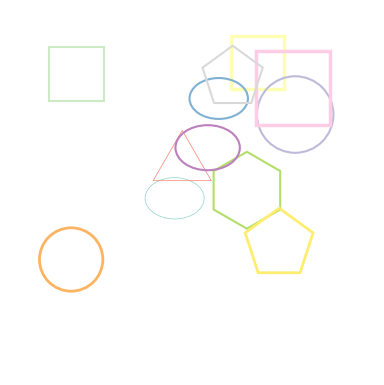[{"shape": "oval", "thickness": 0.5, "radius": 0.38, "center": [0.454, 0.485]}, {"shape": "square", "thickness": 2.5, "radius": 0.34, "center": [0.669, 0.838]}, {"shape": "circle", "thickness": 1.5, "radius": 0.5, "center": [0.767, 0.703]}, {"shape": "triangle", "thickness": 0.5, "radius": 0.44, "center": [0.473, 0.574]}, {"shape": "oval", "thickness": 1.5, "radius": 0.38, "center": [0.568, 0.744]}, {"shape": "circle", "thickness": 2, "radius": 0.41, "center": [0.185, 0.326]}, {"shape": "hexagon", "thickness": 1.5, "radius": 0.5, "center": [0.641, 0.506]}, {"shape": "square", "thickness": 2.5, "radius": 0.48, "center": [0.761, 0.773]}, {"shape": "pentagon", "thickness": 1.5, "radius": 0.41, "center": [0.604, 0.799]}, {"shape": "oval", "thickness": 1.5, "radius": 0.42, "center": [0.539, 0.616]}, {"shape": "square", "thickness": 1.5, "radius": 0.35, "center": [0.199, 0.807]}, {"shape": "pentagon", "thickness": 2, "radius": 0.46, "center": [0.725, 0.367]}]